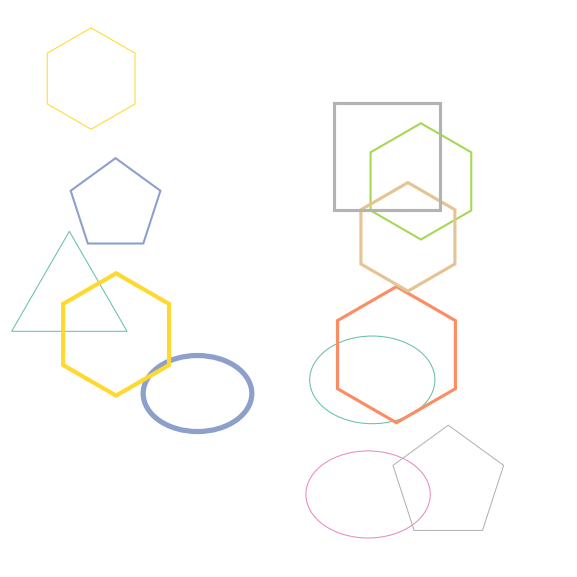[{"shape": "oval", "thickness": 0.5, "radius": 0.54, "center": [0.645, 0.341]}, {"shape": "triangle", "thickness": 0.5, "radius": 0.58, "center": [0.12, 0.483]}, {"shape": "hexagon", "thickness": 1.5, "radius": 0.59, "center": [0.687, 0.385]}, {"shape": "oval", "thickness": 2.5, "radius": 0.47, "center": [0.342, 0.318]}, {"shape": "pentagon", "thickness": 1, "radius": 0.41, "center": [0.2, 0.644]}, {"shape": "oval", "thickness": 0.5, "radius": 0.54, "center": [0.637, 0.143]}, {"shape": "hexagon", "thickness": 1, "radius": 0.5, "center": [0.729, 0.685]}, {"shape": "hexagon", "thickness": 0.5, "radius": 0.44, "center": [0.158, 0.863]}, {"shape": "hexagon", "thickness": 2, "radius": 0.53, "center": [0.201, 0.42]}, {"shape": "hexagon", "thickness": 1.5, "radius": 0.47, "center": [0.706, 0.589]}, {"shape": "pentagon", "thickness": 0.5, "radius": 0.5, "center": [0.776, 0.162]}, {"shape": "square", "thickness": 1.5, "radius": 0.46, "center": [0.67, 0.728]}]